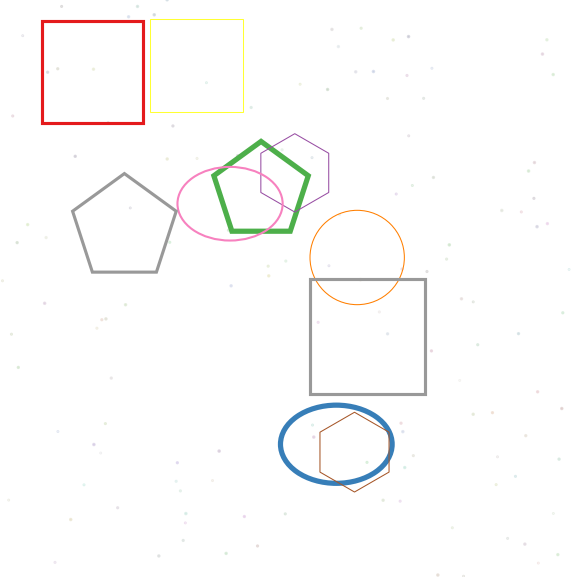[{"shape": "square", "thickness": 1.5, "radius": 0.44, "center": [0.161, 0.874]}, {"shape": "oval", "thickness": 2.5, "radius": 0.48, "center": [0.582, 0.23]}, {"shape": "pentagon", "thickness": 2.5, "radius": 0.43, "center": [0.452, 0.668]}, {"shape": "hexagon", "thickness": 0.5, "radius": 0.34, "center": [0.51, 0.7]}, {"shape": "circle", "thickness": 0.5, "radius": 0.41, "center": [0.618, 0.553]}, {"shape": "square", "thickness": 0.5, "radius": 0.4, "center": [0.341, 0.885]}, {"shape": "hexagon", "thickness": 0.5, "radius": 0.35, "center": [0.614, 0.216]}, {"shape": "oval", "thickness": 1, "radius": 0.46, "center": [0.398, 0.646]}, {"shape": "pentagon", "thickness": 1.5, "radius": 0.47, "center": [0.215, 0.604]}, {"shape": "square", "thickness": 1.5, "radius": 0.5, "center": [0.637, 0.416]}]